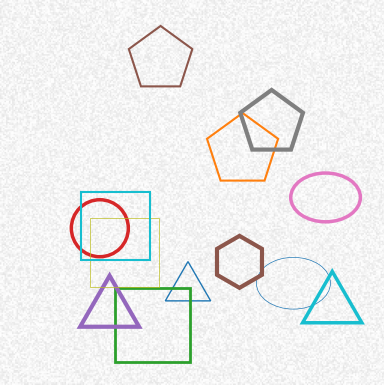[{"shape": "triangle", "thickness": 1, "radius": 0.34, "center": [0.488, 0.253]}, {"shape": "oval", "thickness": 0.5, "radius": 0.48, "center": [0.762, 0.264]}, {"shape": "pentagon", "thickness": 1.5, "radius": 0.49, "center": [0.63, 0.609]}, {"shape": "square", "thickness": 2, "radius": 0.49, "center": [0.396, 0.156]}, {"shape": "circle", "thickness": 2.5, "radius": 0.37, "center": [0.259, 0.407]}, {"shape": "triangle", "thickness": 3, "radius": 0.44, "center": [0.285, 0.195]}, {"shape": "hexagon", "thickness": 3, "radius": 0.34, "center": [0.622, 0.32]}, {"shape": "pentagon", "thickness": 1.5, "radius": 0.43, "center": [0.417, 0.846]}, {"shape": "oval", "thickness": 2.5, "radius": 0.45, "center": [0.846, 0.487]}, {"shape": "pentagon", "thickness": 3, "radius": 0.43, "center": [0.706, 0.681]}, {"shape": "square", "thickness": 0.5, "radius": 0.45, "center": [0.325, 0.345]}, {"shape": "square", "thickness": 1.5, "radius": 0.44, "center": [0.3, 0.412]}, {"shape": "triangle", "thickness": 2.5, "radius": 0.44, "center": [0.863, 0.206]}]